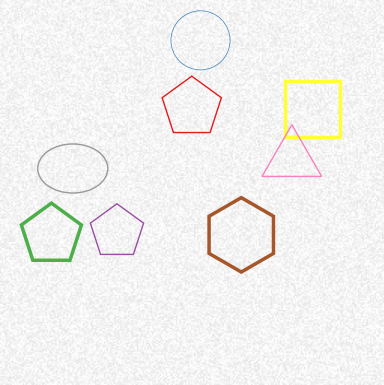[{"shape": "pentagon", "thickness": 1, "radius": 0.4, "center": [0.498, 0.721]}, {"shape": "circle", "thickness": 0.5, "radius": 0.38, "center": [0.521, 0.895]}, {"shape": "pentagon", "thickness": 2.5, "radius": 0.41, "center": [0.134, 0.39]}, {"shape": "pentagon", "thickness": 1, "radius": 0.36, "center": [0.304, 0.398]}, {"shape": "square", "thickness": 2.5, "radius": 0.36, "center": [0.812, 0.718]}, {"shape": "hexagon", "thickness": 2.5, "radius": 0.48, "center": [0.627, 0.39]}, {"shape": "triangle", "thickness": 1, "radius": 0.45, "center": [0.758, 0.587]}, {"shape": "oval", "thickness": 1, "radius": 0.46, "center": [0.189, 0.562]}]